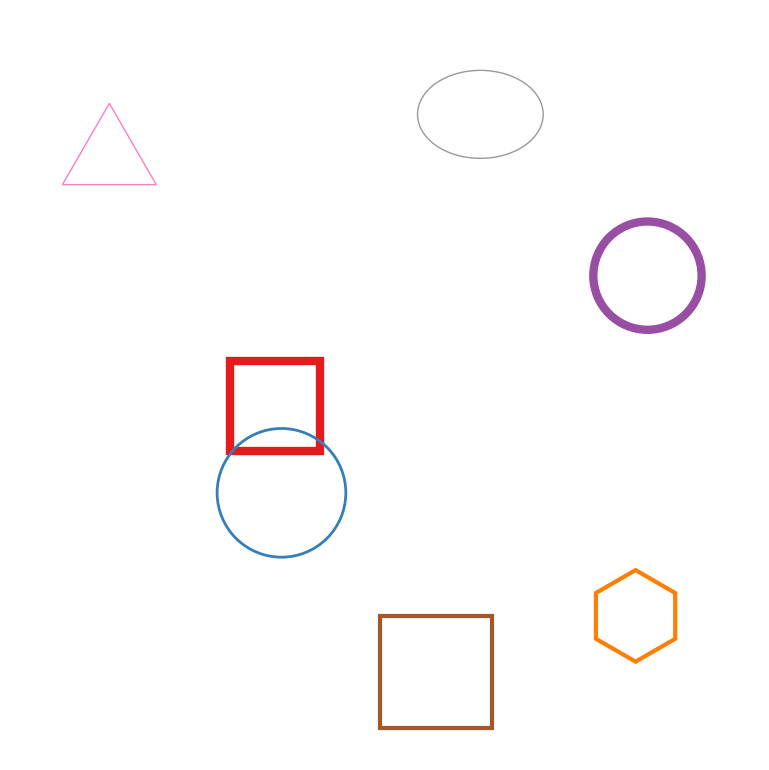[{"shape": "square", "thickness": 3, "radius": 0.29, "center": [0.357, 0.473]}, {"shape": "circle", "thickness": 1, "radius": 0.42, "center": [0.366, 0.36]}, {"shape": "circle", "thickness": 3, "radius": 0.35, "center": [0.841, 0.642]}, {"shape": "hexagon", "thickness": 1.5, "radius": 0.3, "center": [0.825, 0.2]}, {"shape": "square", "thickness": 1.5, "radius": 0.36, "center": [0.566, 0.127]}, {"shape": "triangle", "thickness": 0.5, "radius": 0.35, "center": [0.142, 0.795]}, {"shape": "oval", "thickness": 0.5, "radius": 0.41, "center": [0.624, 0.851]}]